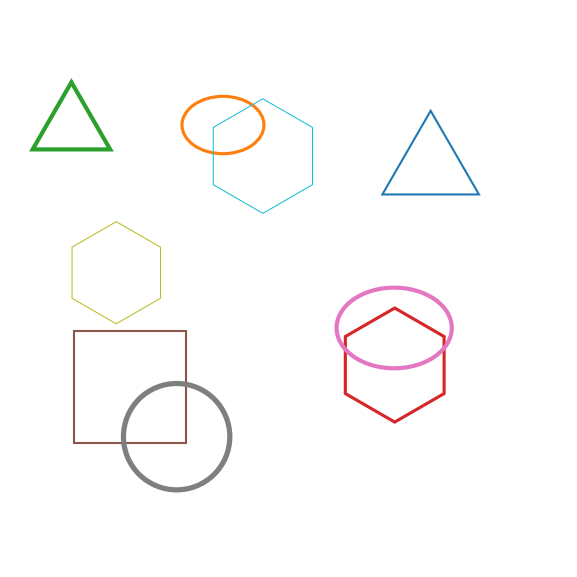[{"shape": "triangle", "thickness": 1, "radius": 0.48, "center": [0.746, 0.711]}, {"shape": "oval", "thickness": 1.5, "radius": 0.35, "center": [0.386, 0.783]}, {"shape": "triangle", "thickness": 2, "radius": 0.39, "center": [0.124, 0.779]}, {"shape": "hexagon", "thickness": 1.5, "radius": 0.49, "center": [0.684, 0.367]}, {"shape": "square", "thickness": 1, "radius": 0.49, "center": [0.225, 0.33]}, {"shape": "oval", "thickness": 2, "radius": 0.5, "center": [0.683, 0.431]}, {"shape": "circle", "thickness": 2.5, "radius": 0.46, "center": [0.306, 0.243]}, {"shape": "hexagon", "thickness": 0.5, "radius": 0.44, "center": [0.201, 0.527]}, {"shape": "hexagon", "thickness": 0.5, "radius": 0.5, "center": [0.455, 0.729]}]